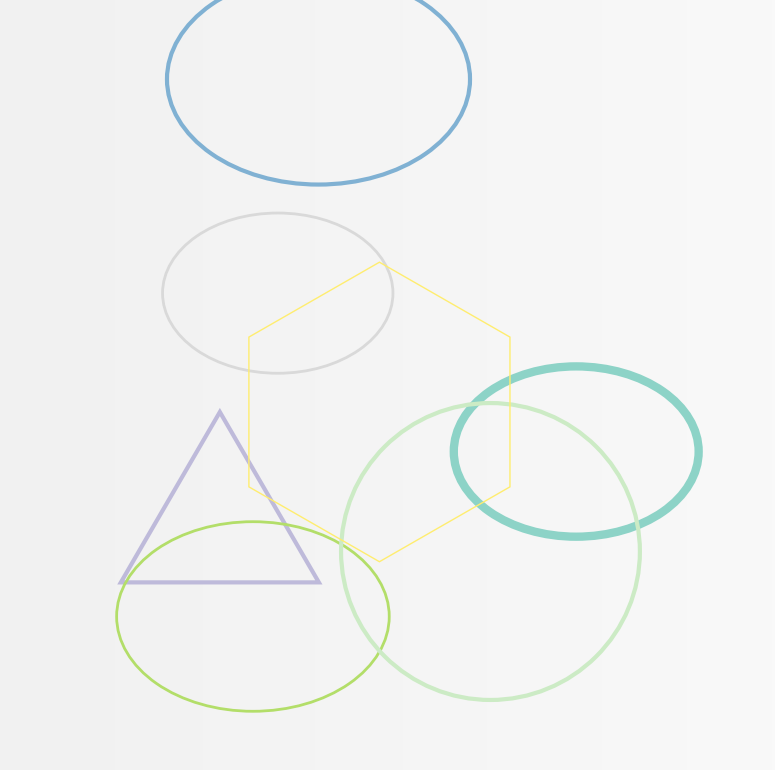[{"shape": "oval", "thickness": 3, "radius": 0.79, "center": [0.744, 0.414]}, {"shape": "triangle", "thickness": 1.5, "radius": 0.74, "center": [0.284, 0.317]}, {"shape": "oval", "thickness": 1.5, "radius": 0.98, "center": [0.411, 0.897]}, {"shape": "oval", "thickness": 1, "radius": 0.88, "center": [0.326, 0.199]}, {"shape": "oval", "thickness": 1, "radius": 0.74, "center": [0.358, 0.619]}, {"shape": "circle", "thickness": 1.5, "radius": 0.96, "center": [0.633, 0.284]}, {"shape": "hexagon", "thickness": 0.5, "radius": 0.97, "center": [0.49, 0.465]}]